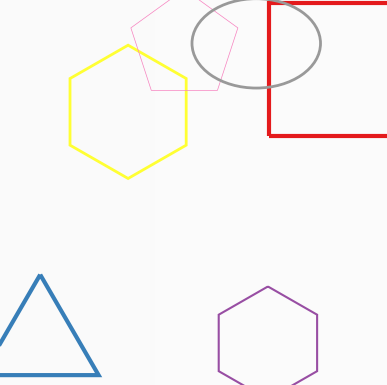[{"shape": "square", "thickness": 3, "radius": 0.87, "center": [0.867, 0.819]}, {"shape": "triangle", "thickness": 3, "radius": 0.87, "center": [0.104, 0.113]}, {"shape": "hexagon", "thickness": 1.5, "radius": 0.73, "center": [0.691, 0.109]}, {"shape": "hexagon", "thickness": 2, "radius": 0.87, "center": [0.331, 0.71]}, {"shape": "pentagon", "thickness": 0.5, "radius": 0.73, "center": [0.476, 0.883]}, {"shape": "oval", "thickness": 2, "radius": 0.83, "center": [0.661, 0.887]}]